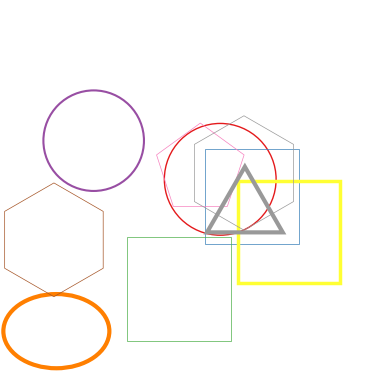[{"shape": "circle", "thickness": 1, "radius": 0.73, "center": [0.572, 0.534]}, {"shape": "square", "thickness": 0.5, "radius": 0.62, "center": [0.655, 0.489]}, {"shape": "square", "thickness": 0.5, "radius": 0.67, "center": [0.465, 0.249]}, {"shape": "circle", "thickness": 1.5, "radius": 0.65, "center": [0.243, 0.635]}, {"shape": "oval", "thickness": 3, "radius": 0.69, "center": [0.146, 0.14]}, {"shape": "square", "thickness": 2.5, "radius": 0.66, "center": [0.751, 0.398]}, {"shape": "hexagon", "thickness": 0.5, "radius": 0.74, "center": [0.14, 0.377]}, {"shape": "pentagon", "thickness": 0.5, "radius": 0.6, "center": [0.52, 0.561]}, {"shape": "triangle", "thickness": 3, "radius": 0.57, "center": [0.636, 0.453]}, {"shape": "hexagon", "thickness": 0.5, "radius": 0.74, "center": [0.634, 0.551]}]